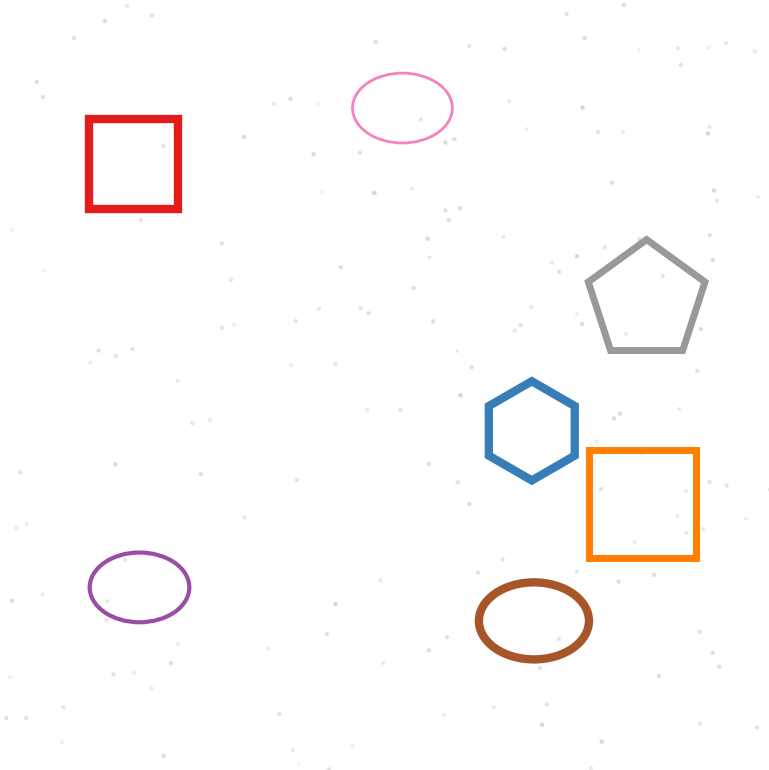[{"shape": "square", "thickness": 3, "radius": 0.29, "center": [0.174, 0.787]}, {"shape": "hexagon", "thickness": 3, "radius": 0.32, "center": [0.691, 0.44]}, {"shape": "oval", "thickness": 1.5, "radius": 0.32, "center": [0.181, 0.237]}, {"shape": "square", "thickness": 2.5, "radius": 0.35, "center": [0.834, 0.346]}, {"shape": "oval", "thickness": 3, "radius": 0.36, "center": [0.693, 0.194]}, {"shape": "oval", "thickness": 1, "radius": 0.32, "center": [0.523, 0.86]}, {"shape": "pentagon", "thickness": 2.5, "radius": 0.4, "center": [0.84, 0.609]}]